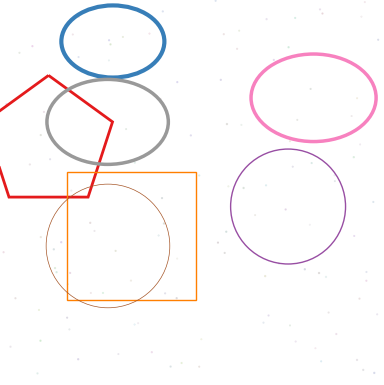[{"shape": "pentagon", "thickness": 2, "radius": 0.87, "center": [0.126, 0.629]}, {"shape": "oval", "thickness": 3, "radius": 0.67, "center": [0.293, 0.892]}, {"shape": "circle", "thickness": 1, "radius": 0.75, "center": [0.748, 0.464]}, {"shape": "square", "thickness": 1, "radius": 0.84, "center": [0.341, 0.387]}, {"shape": "circle", "thickness": 0.5, "radius": 0.8, "center": [0.28, 0.361]}, {"shape": "oval", "thickness": 2.5, "radius": 0.81, "center": [0.814, 0.746]}, {"shape": "oval", "thickness": 2.5, "radius": 0.79, "center": [0.28, 0.683]}]